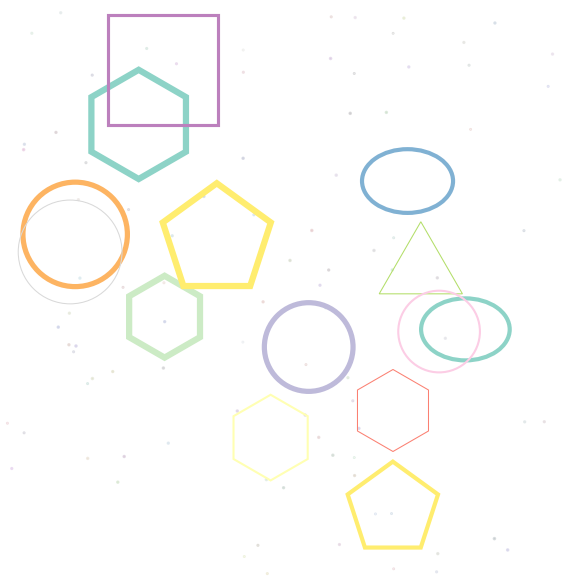[{"shape": "hexagon", "thickness": 3, "radius": 0.47, "center": [0.24, 0.784]}, {"shape": "oval", "thickness": 2, "radius": 0.38, "center": [0.806, 0.429]}, {"shape": "hexagon", "thickness": 1, "radius": 0.37, "center": [0.469, 0.241]}, {"shape": "circle", "thickness": 2.5, "radius": 0.38, "center": [0.535, 0.398]}, {"shape": "hexagon", "thickness": 0.5, "radius": 0.35, "center": [0.68, 0.288]}, {"shape": "oval", "thickness": 2, "radius": 0.39, "center": [0.706, 0.686]}, {"shape": "circle", "thickness": 2.5, "radius": 0.45, "center": [0.13, 0.593]}, {"shape": "triangle", "thickness": 0.5, "radius": 0.42, "center": [0.729, 0.532]}, {"shape": "circle", "thickness": 1, "radius": 0.35, "center": [0.76, 0.425]}, {"shape": "circle", "thickness": 0.5, "radius": 0.45, "center": [0.121, 0.563]}, {"shape": "square", "thickness": 1.5, "radius": 0.48, "center": [0.282, 0.878]}, {"shape": "hexagon", "thickness": 3, "radius": 0.35, "center": [0.285, 0.451]}, {"shape": "pentagon", "thickness": 3, "radius": 0.49, "center": [0.375, 0.583]}, {"shape": "pentagon", "thickness": 2, "radius": 0.41, "center": [0.68, 0.118]}]